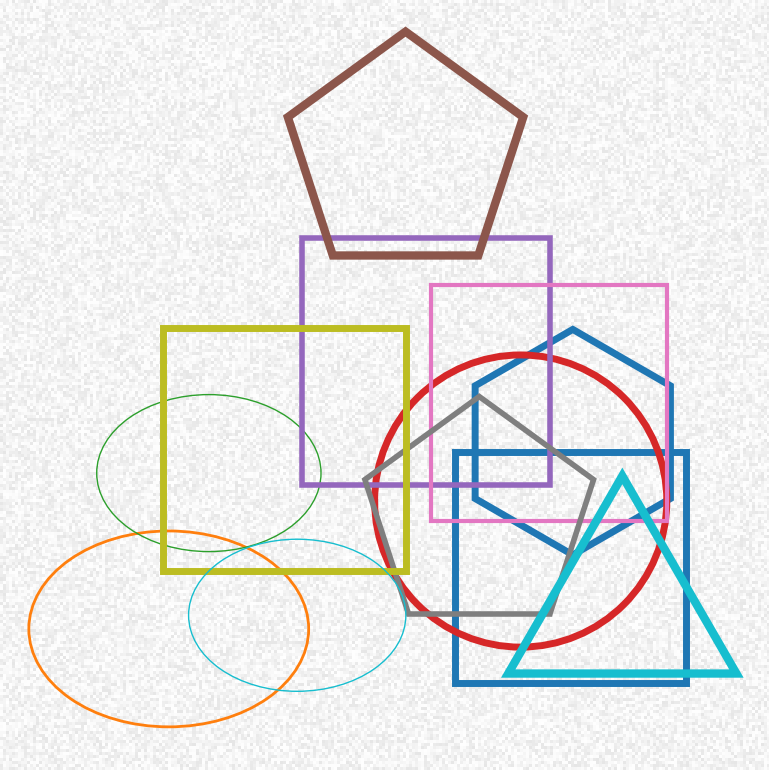[{"shape": "square", "thickness": 2.5, "radius": 0.75, "center": [0.74, 0.263]}, {"shape": "hexagon", "thickness": 2.5, "radius": 0.73, "center": [0.744, 0.426]}, {"shape": "oval", "thickness": 1, "radius": 0.91, "center": [0.219, 0.183]}, {"shape": "oval", "thickness": 0.5, "radius": 0.73, "center": [0.271, 0.386]}, {"shape": "circle", "thickness": 2.5, "radius": 0.95, "center": [0.676, 0.349]}, {"shape": "square", "thickness": 2, "radius": 0.8, "center": [0.553, 0.531]}, {"shape": "pentagon", "thickness": 3, "radius": 0.8, "center": [0.527, 0.798]}, {"shape": "square", "thickness": 1.5, "radius": 0.76, "center": [0.713, 0.477]}, {"shape": "pentagon", "thickness": 2, "radius": 0.78, "center": [0.622, 0.329]}, {"shape": "square", "thickness": 2.5, "radius": 0.79, "center": [0.37, 0.417]}, {"shape": "triangle", "thickness": 3, "radius": 0.86, "center": [0.808, 0.211]}, {"shape": "oval", "thickness": 0.5, "radius": 0.71, "center": [0.386, 0.201]}]